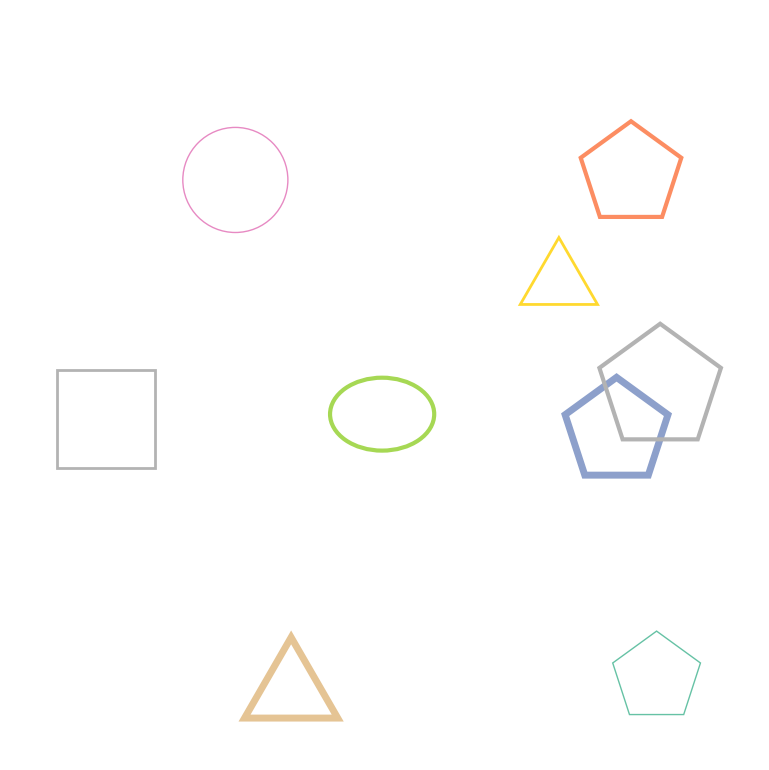[{"shape": "pentagon", "thickness": 0.5, "radius": 0.3, "center": [0.853, 0.12]}, {"shape": "pentagon", "thickness": 1.5, "radius": 0.34, "center": [0.819, 0.774]}, {"shape": "pentagon", "thickness": 2.5, "radius": 0.35, "center": [0.801, 0.44]}, {"shape": "circle", "thickness": 0.5, "radius": 0.34, "center": [0.306, 0.766]}, {"shape": "oval", "thickness": 1.5, "radius": 0.34, "center": [0.496, 0.462]}, {"shape": "triangle", "thickness": 1, "radius": 0.29, "center": [0.726, 0.634]}, {"shape": "triangle", "thickness": 2.5, "radius": 0.35, "center": [0.378, 0.102]}, {"shape": "square", "thickness": 1, "radius": 0.32, "center": [0.138, 0.456]}, {"shape": "pentagon", "thickness": 1.5, "radius": 0.41, "center": [0.857, 0.497]}]